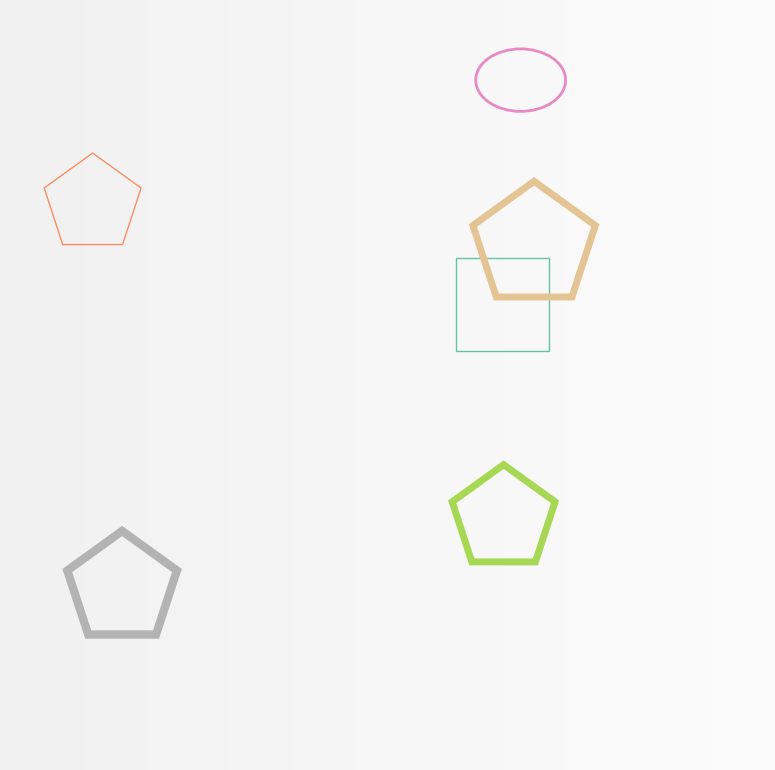[{"shape": "square", "thickness": 0.5, "radius": 0.3, "center": [0.648, 0.605]}, {"shape": "pentagon", "thickness": 0.5, "radius": 0.33, "center": [0.12, 0.736]}, {"shape": "oval", "thickness": 1, "radius": 0.29, "center": [0.672, 0.896]}, {"shape": "pentagon", "thickness": 2.5, "radius": 0.35, "center": [0.65, 0.327]}, {"shape": "pentagon", "thickness": 2.5, "radius": 0.42, "center": [0.689, 0.681]}, {"shape": "pentagon", "thickness": 3, "radius": 0.37, "center": [0.158, 0.236]}]